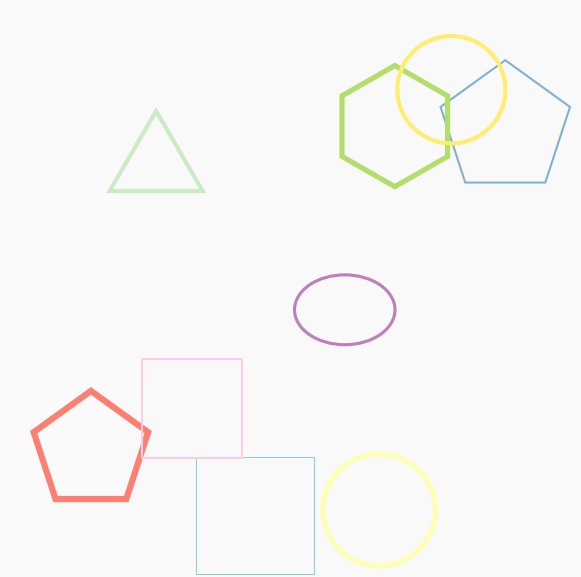[{"shape": "square", "thickness": 0.5, "radius": 0.51, "center": [0.439, 0.106]}, {"shape": "circle", "thickness": 2.5, "radius": 0.48, "center": [0.652, 0.116]}, {"shape": "pentagon", "thickness": 3, "radius": 0.52, "center": [0.156, 0.219]}, {"shape": "pentagon", "thickness": 1, "radius": 0.59, "center": [0.869, 0.778]}, {"shape": "hexagon", "thickness": 2.5, "radius": 0.52, "center": [0.679, 0.781]}, {"shape": "square", "thickness": 1, "radius": 0.43, "center": [0.33, 0.292]}, {"shape": "oval", "thickness": 1.5, "radius": 0.43, "center": [0.593, 0.463]}, {"shape": "triangle", "thickness": 2, "radius": 0.46, "center": [0.269, 0.715]}, {"shape": "circle", "thickness": 2, "radius": 0.46, "center": [0.777, 0.844]}]